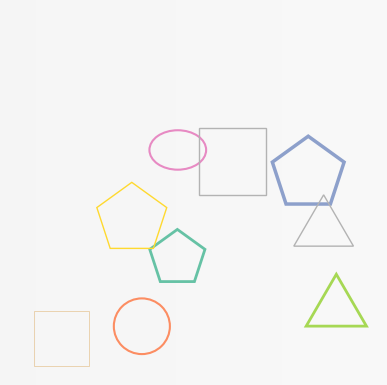[{"shape": "pentagon", "thickness": 2, "radius": 0.37, "center": [0.458, 0.329]}, {"shape": "circle", "thickness": 1.5, "radius": 0.36, "center": [0.366, 0.153]}, {"shape": "pentagon", "thickness": 2.5, "radius": 0.49, "center": [0.795, 0.549]}, {"shape": "oval", "thickness": 1.5, "radius": 0.37, "center": [0.459, 0.61]}, {"shape": "triangle", "thickness": 2, "radius": 0.45, "center": [0.868, 0.198]}, {"shape": "pentagon", "thickness": 1, "radius": 0.47, "center": [0.34, 0.432]}, {"shape": "square", "thickness": 0.5, "radius": 0.35, "center": [0.159, 0.121]}, {"shape": "square", "thickness": 1, "radius": 0.43, "center": [0.6, 0.58]}, {"shape": "triangle", "thickness": 1, "radius": 0.44, "center": [0.835, 0.405]}]